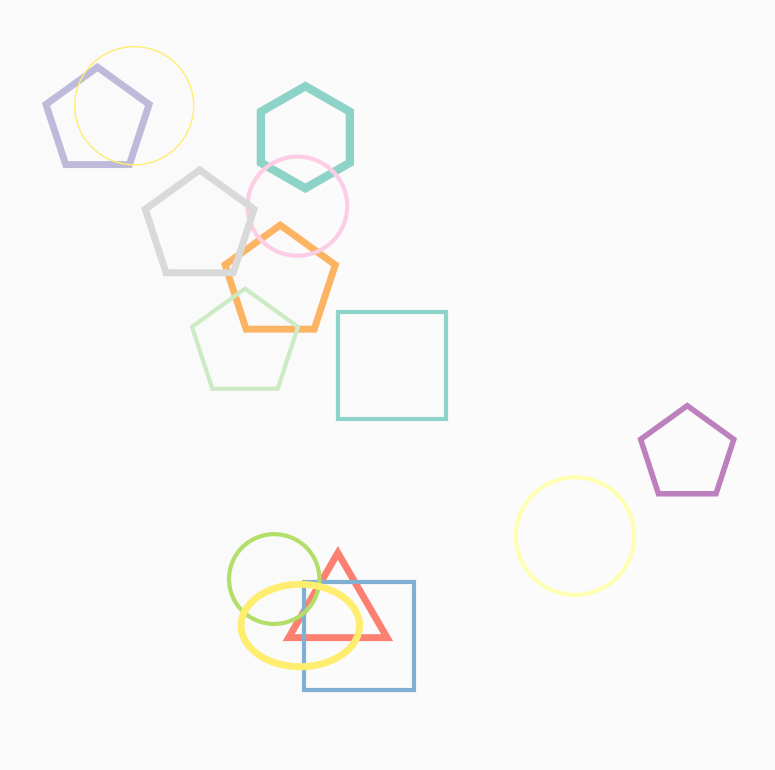[{"shape": "hexagon", "thickness": 3, "radius": 0.33, "center": [0.394, 0.822]}, {"shape": "square", "thickness": 1.5, "radius": 0.35, "center": [0.506, 0.526]}, {"shape": "circle", "thickness": 1.5, "radius": 0.38, "center": [0.742, 0.304]}, {"shape": "pentagon", "thickness": 2.5, "radius": 0.35, "center": [0.126, 0.843]}, {"shape": "triangle", "thickness": 2.5, "radius": 0.37, "center": [0.436, 0.209]}, {"shape": "square", "thickness": 1.5, "radius": 0.35, "center": [0.463, 0.174]}, {"shape": "pentagon", "thickness": 2.5, "radius": 0.37, "center": [0.362, 0.633]}, {"shape": "circle", "thickness": 1.5, "radius": 0.29, "center": [0.354, 0.248]}, {"shape": "circle", "thickness": 1.5, "radius": 0.32, "center": [0.384, 0.732]}, {"shape": "pentagon", "thickness": 2.5, "radius": 0.37, "center": [0.258, 0.705]}, {"shape": "pentagon", "thickness": 2, "radius": 0.32, "center": [0.887, 0.41]}, {"shape": "pentagon", "thickness": 1.5, "radius": 0.36, "center": [0.316, 0.553]}, {"shape": "circle", "thickness": 0.5, "radius": 0.38, "center": [0.173, 0.863]}, {"shape": "oval", "thickness": 2.5, "radius": 0.38, "center": [0.387, 0.188]}]